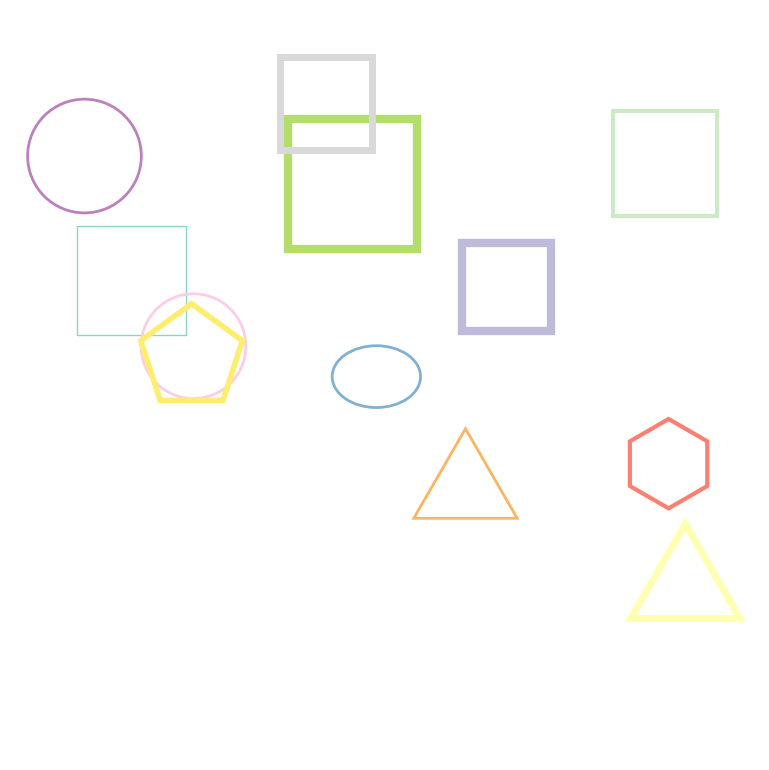[{"shape": "square", "thickness": 0.5, "radius": 0.35, "center": [0.17, 0.636]}, {"shape": "triangle", "thickness": 2.5, "radius": 0.41, "center": [0.89, 0.238]}, {"shape": "square", "thickness": 3, "radius": 0.29, "center": [0.658, 0.627]}, {"shape": "hexagon", "thickness": 1.5, "radius": 0.29, "center": [0.868, 0.398]}, {"shape": "oval", "thickness": 1, "radius": 0.29, "center": [0.489, 0.511]}, {"shape": "triangle", "thickness": 1, "radius": 0.39, "center": [0.605, 0.366]}, {"shape": "square", "thickness": 3, "radius": 0.42, "center": [0.458, 0.761]}, {"shape": "circle", "thickness": 1, "radius": 0.34, "center": [0.251, 0.55]}, {"shape": "square", "thickness": 2.5, "radius": 0.3, "center": [0.424, 0.866]}, {"shape": "circle", "thickness": 1, "radius": 0.37, "center": [0.11, 0.797]}, {"shape": "square", "thickness": 1.5, "radius": 0.34, "center": [0.864, 0.788]}, {"shape": "pentagon", "thickness": 2, "radius": 0.35, "center": [0.249, 0.536]}]